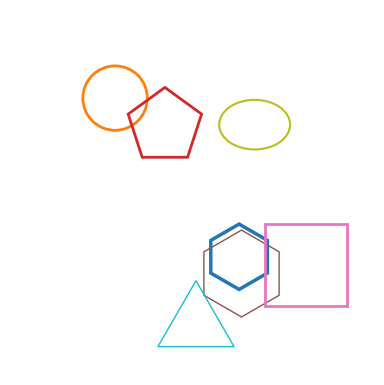[{"shape": "hexagon", "thickness": 2.5, "radius": 0.42, "center": [0.621, 0.333]}, {"shape": "circle", "thickness": 2, "radius": 0.42, "center": [0.299, 0.745]}, {"shape": "pentagon", "thickness": 2, "radius": 0.5, "center": [0.428, 0.673]}, {"shape": "hexagon", "thickness": 1, "radius": 0.56, "center": [0.627, 0.289]}, {"shape": "square", "thickness": 2, "radius": 0.53, "center": [0.794, 0.311]}, {"shape": "oval", "thickness": 1.5, "radius": 0.46, "center": [0.661, 0.676]}, {"shape": "triangle", "thickness": 1, "radius": 0.57, "center": [0.509, 0.157]}]